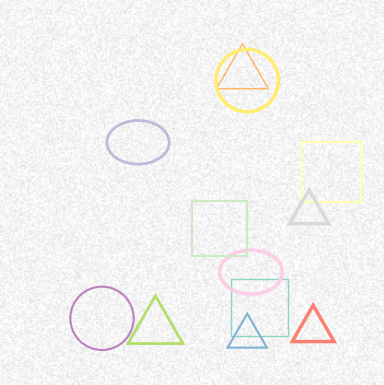[{"shape": "square", "thickness": 1, "radius": 0.37, "center": [0.675, 0.202]}, {"shape": "square", "thickness": 1.5, "radius": 0.39, "center": [0.86, 0.553]}, {"shape": "oval", "thickness": 2, "radius": 0.4, "center": [0.359, 0.63]}, {"shape": "triangle", "thickness": 2.5, "radius": 0.31, "center": [0.813, 0.144]}, {"shape": "triangle", "thickness": 1.5, "radius": 0.29, "center": [0.642, 0.126]}, {"shape": "triangle", "thickness": 1, "radius": 0.39, "center": [0.63, 0.808]}, {"shape": "triangle", "thickness": 2, "radius": 0.41, "center": [0.404, 0.149]}, {"shape": "oval", "thickness": 2.5, "radius": 0.41, "center": [0.652, 0.293]}, {"shape": "triangle", "thickness": 2.5, "radius": 0.29, "center": [0.803, 0.448]}, {"shape": "circle", "thickness": 1.5, "radius": 0.41, "center": [0.265, 0.173]}, {"shape": "square", "thickness": 1.5, "radius": 0.36, "center": [0.57, 0.407]}, {"shape": "circle", "thickness": 2.5, "radius": 0.41, "center": [0.642, 0.791]}]